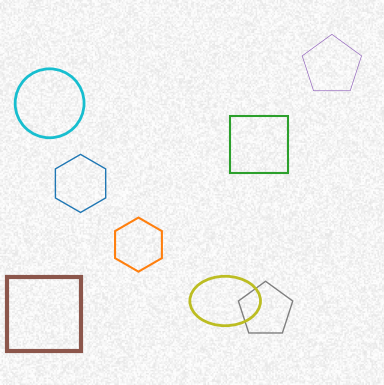[{"shape": "hexagon", "thickness": 1, "radius": 0.38, "center": [0.209, 0.524]}, {"shape": "hexagon", "thickness": 1.5, "radius": 0.35, "center": [0.36, 0.365]}, {"shape": "square", "thickness": 1.5, "radius": 0.38, "center": [0.673, 0.625]}, {"shape": "pentagon", "thickness": 0.5, "radius": 0.41, "center": [0.862, 0.83]}, {"shape": "square", "thickness": 3, "radius": 0.48, "center": [0.115, 0.185]}, {"shape": "pentagon", "thickness": 1, "radius": 0.37, "center": [0.69, 0.195]}, {"shape": "oval", "thickness": 2, "radius": 0.46, "center": [0.585, 0.218]}, {"shape": "circle", "thickness": 2, "radius": 0.45, "center": [0.129, 0.732]}]